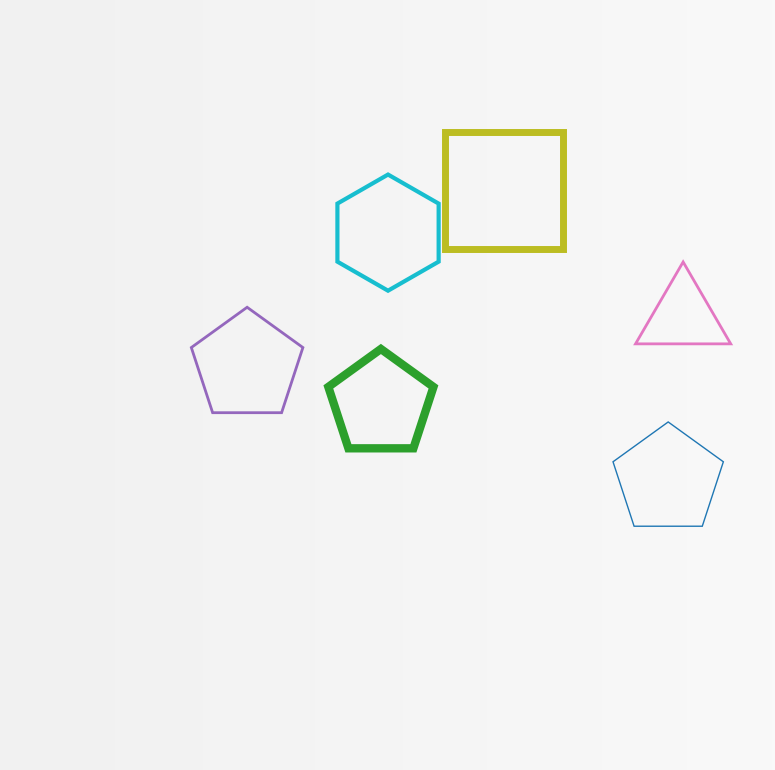[{"shape": "pentagon", "thickness": 0.5, "radius": 0.37, "center": [0.862, 0.377]}, {"shape": "pentagon", "thickness": 3, "radius": 0.36, "center": [0.491, 0.475]}, {"shape": "pentagon", "thickness": 1, "radius": 0.38, "center": [0.319, 0.525]}, {"shape": "triangle", "thickness": 1, "radius": 0.35, "center": [0.881, 0.589]}, {"shape": "square", "thickness": 2.5, "radius": 0.38, "center": [0.65, 0.752]}, {"shape": "hexagon", "thickness": 1.5, "radius": 0.38, "center": [0.501, 0.698]}]